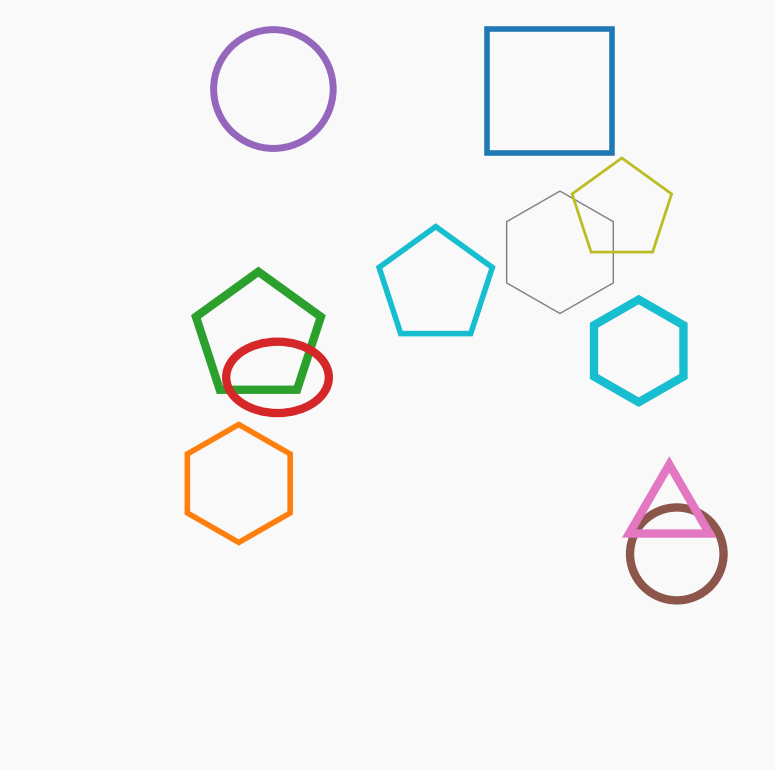[{"shape": "square", "thickness": 2, "radius": 0.4, "center": [0.71, 0.882]}, {"shape": "hexagon", "thickness": 2, "radius": 0.38, "center": [0.308, 0.372]}, {"shape": "pentagon", "thickness": 3, "radius": 0.42, "center": [0.333, 0.562]}, {"shape": "oval", "thickness": 3, "radius": 0.33, "center": [0.358, 0.51]}, {"shape": "circle", "thickness": 2.5, "radius": 0.39, "center": [0.353, 0.884]}, {"shape": "circle", "thickness": 3, "radius": 0.3, "center": [0.873, 0.281]}, {"shape": "triangle", "thickness": 3, "radius": 0.3, "center": [0.864, 0.337]}, {"shape": "hexagon", "thickness": 0.5, "radius": 0.4, "center": [0.723, 0.672]}, {"shape": "pentagon", "thickness": 1, "radius": 0.34, "center": [0.802, 0.727]}, {"shape": "hexagon", "thickness": 3, "radius": 0.33, "center": [0.824, 0.544]}, {"shape": "pentagon", "thickness": 2, "radius": 0.38, "center": [0.562, 0.629]}]